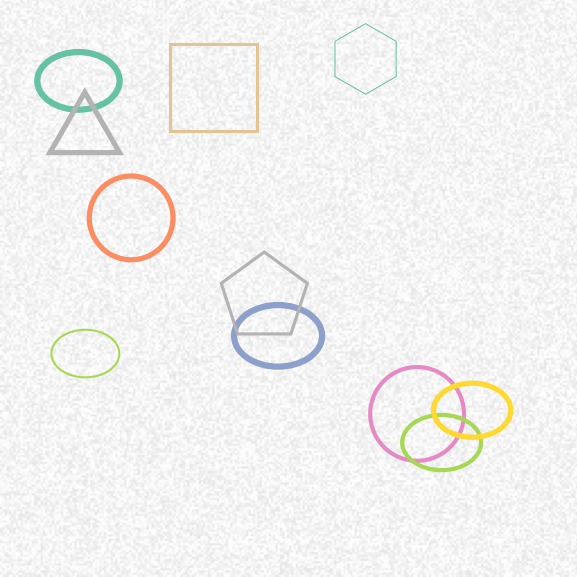[{"shape": "oval", "thickness": 3, "radius": 0.36, "center": [0.136, 0.859]}, {"shape": "hexagon", "thickness": 0.5, "radius": 0.31, "center": [0.633, 0.897]}, {"shape": "circle", "thickness": 2.5, "radius": 0.36, "center": [0.227, 0.622]}, {"shape": "oval", "thickness": 3, "radius": 0.38, "center": [0.482, 0.418]}, {"shape": "circle", "thickness": 2, "radius": 0.41, "center": [0.722, 0.282]}, {"shape": "oval", "thickness": 1, "radius": 0.29, "center": [0.148, 0.387]}, {"shape": "oval", "thickness": 2, "radius": 0.34, "center": [0.765, 0.233]}, {"shape": "oval", "thickness": 2.5, "radius": 0.33, "center": [0.818, 0.289]}, {"shape": "square", "thickness": 1.5, "radius": 0.37, "center": [0.37, 0.847]}, {"shape": "triangle", "thickness": 2.5, "radius": 0.35, "center": [0.147, 0.77]}, {"shape": "pentagon", "thickness": 1.5, "radius": 0.39, "center": [0.458, 0.484]}]